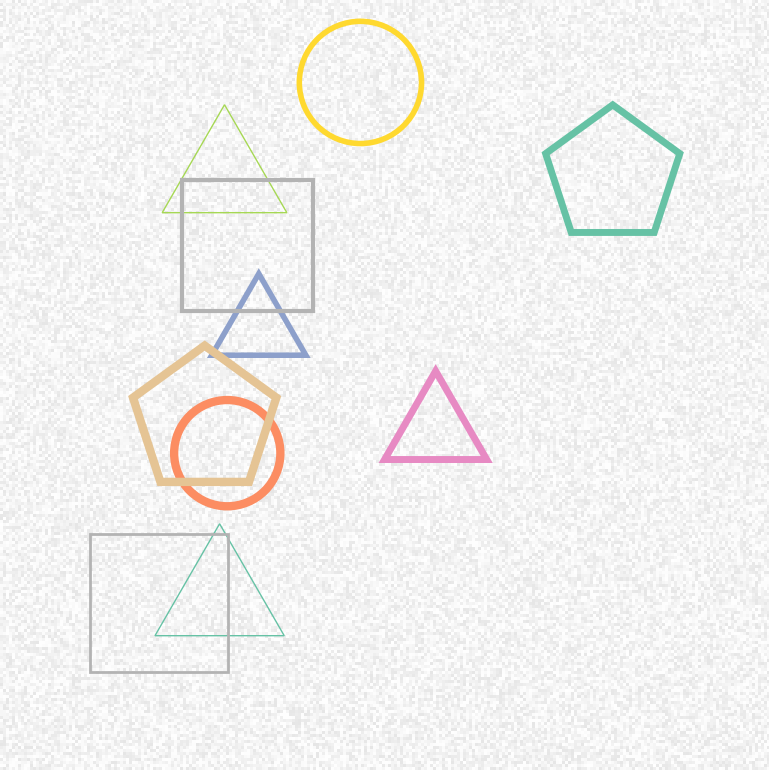[{"shape": "triangle", "thickness": 0.5, "radius": 0.48, "center": [0.285, 0.223]}, {"shape": "pentagon", "thickness": 2.5, "radius": 0.46, "center": [0.796, 0.772]}, {"shape": "circle", "thickness": 3, "radius": 0.34, "center": [0.295, 0.411]}, {"shape": "triangle", "thickness": 2, "radius": 0.35, "center": [0.336, 0.574]}, {"shape": "triangle", "thickness": 2.5, "radius": 0.38, "center": [0.566, 0.442]}, {"shape": "triangle", "thickness": 0.5, "radius": 0.47, "center": [0.292, 0.771]}, {"shape": "circle", "thickness": 2, "radius": 0.4, "center": [0.468, 0.893]}, {"shape": "pentagon", "thickness": 3, "radius": 0.49, "center": [0.266, 0.453]}, {"shape": "square", "thickness": 1, "radius": 0.45, "center": [0.206, 0.217]}, {"shape": "square", "thickness": 1.5, "radius": 0.42, "center": [0.321, 0.681]}]